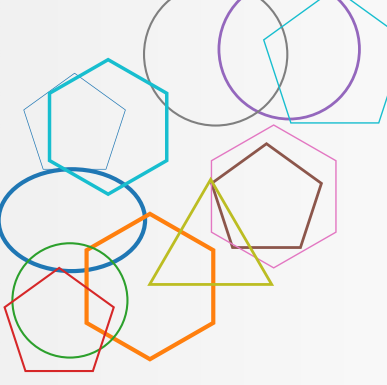[{"shape": "pentagon", "thickness": 0.5, "radius": 0.69, "center": [0.192, 0.672]}, {"shape": "oval", "thickness": 3, "radius": 0.94, "center": [0.185, 0.428]}, {"shape": "hexagon", "thickness": 3, "radius": 0.94, "center": [0.387, 0.256]}, {"shape": "circle", "thickness": 1.5, "radius": 0.74, "center": [0.18, 0.22]}, {"shape": "pentagon", "thickness": 1.5, "radius": 0.74, "center": [0.153, 0.156]}, {"shape": "circle", "thickness": 2, "radius": 0.91, "center": [0.746, 0.872]}, {"shape": "pentagon", "thickness": 2, "radius": 0.74, "center": [0.688, 0.478]}, {"shape": "hexagon", "thickness": 1, "radius": 0.93, "center": [0.706, 0.49]}, {"shape": "circle", "thickness": 1.5, "radius": 0.92, "center": [0.557, 0.859]}, {"shape": "triangle", "thickness": 2, "radius": 0.91, "center": [0.544, 0.352]}, {"shape": "pentagon", "thickness": 1, "radius": 0.96, "center": [0.864, 0.837]}, {"shape": "hexagon", "thickness": 2.5, "radius": 0.87, "center": [0.279, 0.67]}]